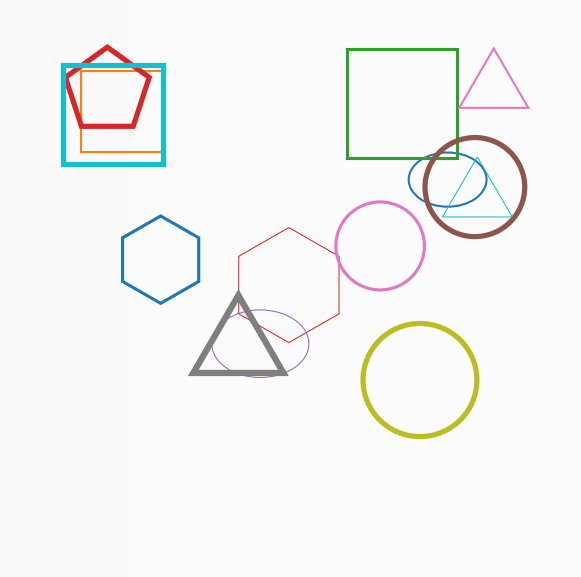[{"shape": "oval", "thickness": 1, "radius": 0.33, "center": [0.77, 0.688]}, {"shape": "hexagon", "thickness": 1.5, "radius": 0.38, "center": [0.276, 0.55]}, {"shape": "square", "thickness": 1, "radius": 0.35, "center": [0.21, 0.805]}, {"shape": "square", "thickness": 1.5, "radius": 0.47, "center": [0.691, 0.821]}, {"shape": "hexagon", "thickness": 0.5, "radius": 0.5, "center": [0.497, 0.505]}, {"shape": "pentagon", "thickness": 2.5, "radius": 0.38, "center": [0.185, 0.842]}, {"shape": "oval", "thickness": 0.5, "radius": 0.42, "center": [0.448, 0.404]}, {"shape": "circle", "thickness": 2.5, "radius": 0.43, "center": [0.817, 0.675]}, {"shape": "circle", "thickness": 1.5, "radius": 0.38, "center": [0.654, 0.573]}, {"shape": "triangle", "thickness": 1, "radius": 0.34, "center": [0.849, 0.847]}, {"shape": "triangle", "thickness": 3, "radius": 0.45, "center": [0.41, 0.398]}, {"shape": "circle", "thickness": 2.5, "radius": 0.49, "center": [0.723, 0.341]}, {"shape": "triangle", "thickness": 0.5, "radius": 0.35, "center": [0.821, 0.658]}, {"shape": "square", "thickness": 2.5, "radius": 0.43, "center": [0.194, 0.801]}]